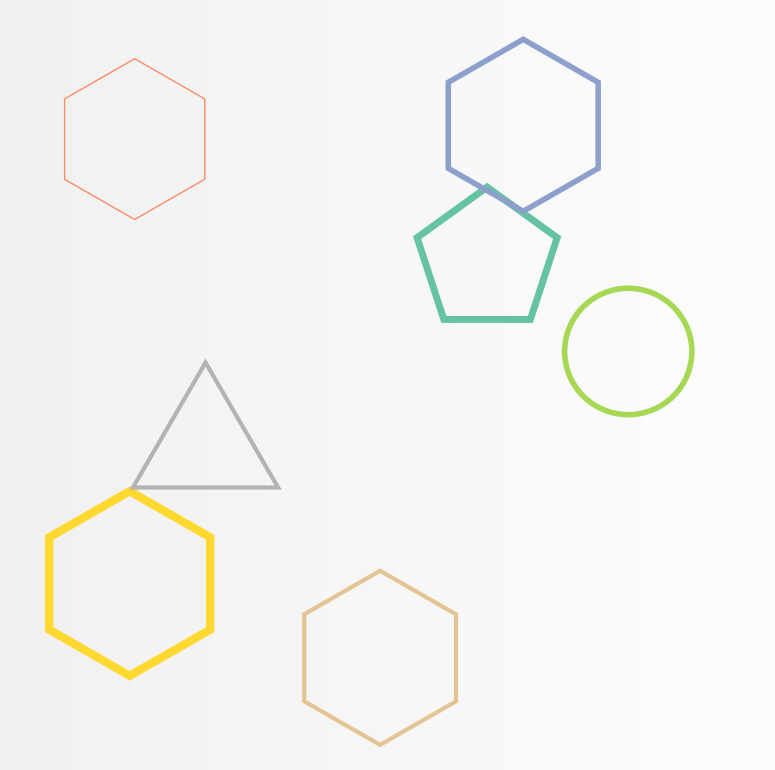[{"shape": "pentagon", "thickness": 2.5, "radius": 0.48, "center": [0.629, 0.662]}, {"shape": "hexagon", "thickness": 0.5, "radius": 0.52, "center": [0.174, 0.819]}, {"shape": "hexagon", "thickness": 2, "radius": 0.56, "center": [0.675, 0.837]}, {"shape": "circle", "thickness": 2, "radius": 0.41, "center": [0.811, 0.544]}, {"shape": "hexagon", "thickness": 3, "radius": 0.6, "center": [0.167, 0.242]}, {"shape": "hexagon", "thickness": 1.5, "radius": 0.57, "center": [0.49, 0.146]}, {"shape": "triangle", "thickness": 1.5, "radius": 0.54, "center": [0.265, 0.421]}]